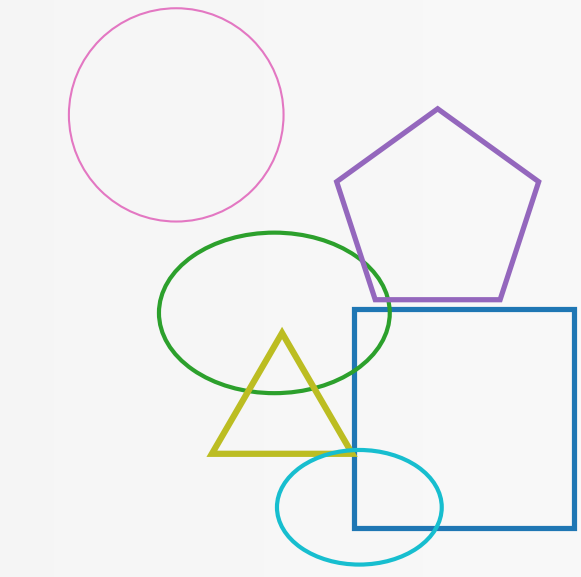[{"shape": "square", "thickness": 2.5, "radius": 0.94, "center": [0.798, 0.275]}, {"shape": "oval", "thickness": 2, "radius": 0.99, "center": [0.472, 0.457]}, {"shape": "pentagon", "thickness": 2.5, "radius": 0.91, "center": [0.753, 0.628]}, {"shape": "circle", "thickness": 1, "radius": 0.92, "center": [0.303, 0.8]}, {"shape": "triangle", "thickness": 3, "radius": 0.7, "center": [0.485, 0.283]}, {"shape": "oval", "thickness": 2, "radius": 0.71, "center": [0.618, 0.121]}]